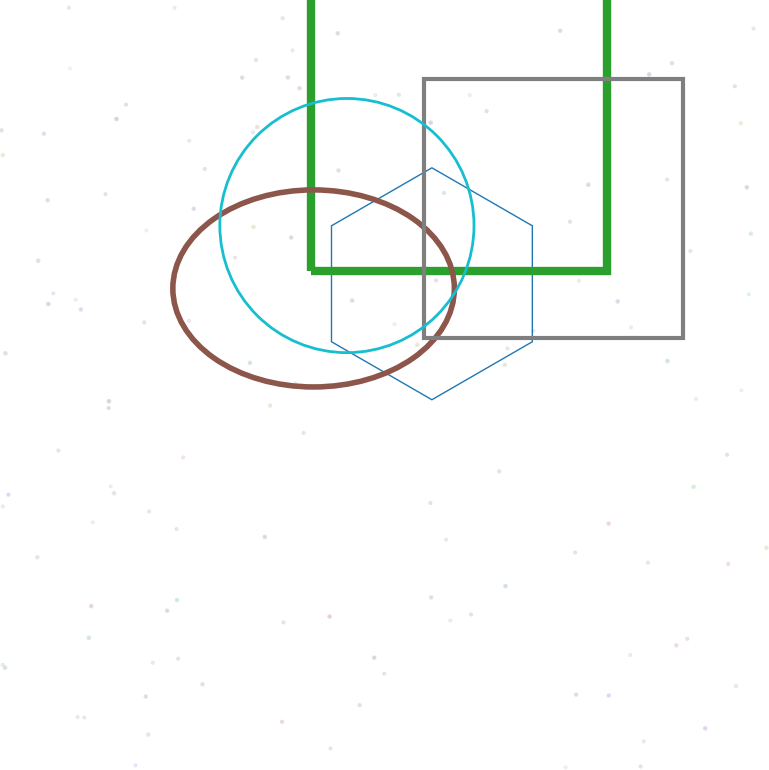[{"shape": "hexagon", "thickness": 0.5, "radius": 0.75, "center": [0.561, 0.631]}, {"shape": "square", "thickness": 3, "radius": 0.96, "center": [0.596, 0.841]}, {"shape": "oval", "thickness": 2, "radius": 0.91, "center": [0.407, 0.625]}, {"shape": "square", "thickness": 1.5, "radius": 0.84, "center": [0.719, 0.729]}, {"shape": "circle", "thickness": 1, "radius": 0.83, "center": [0.451, 0.707]}]